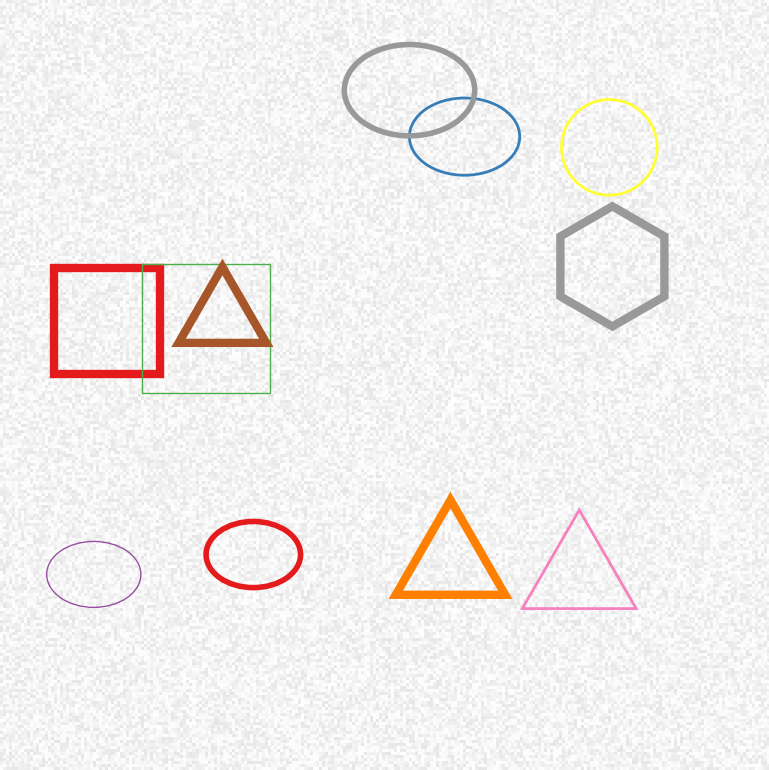[{"shape": "oval", "thickness": 2, "radius": 0.31, "center": [0.329, 0.28]}, {"shape": "square", "thickness": 3, "radius": 0.34, "center": [0.139, 0.583]}, {"shape": "oval", "thickness": 1, "radius": 0.36, "center": [0.603, 0.823]}, {"shape": "square", "thickness": 0.5, "radius": 0.42, "center": [0.267, 0.574]}, {"shape": "oval", "thickness": 0.5, "radius": 0.31, "center": [0.122, 0.254]}, {"shape": "triangle", "thickness": 3, "radius": 0.41, "center": [0.585, 0.269]}, {"shape": "circle", "thickness": 1, "radius": 0.31, "center": [0.791, 0.809]}, {"shape": "triangle", "thickness": 3, "radius": 0.33, "center": [0.289, 0.588]}, {"shape": "triangle", "thickness": 1, "radius": 0.43, "center": [0.752, 0.252]}, {"shape": "oval", "thickness": 2, "radius": 0.42, "center": [0.532, 0.883]}, {"shape": "hexagon", "thickness": 3, "radius": 0.39, "center": [0.795, 0.654]}]